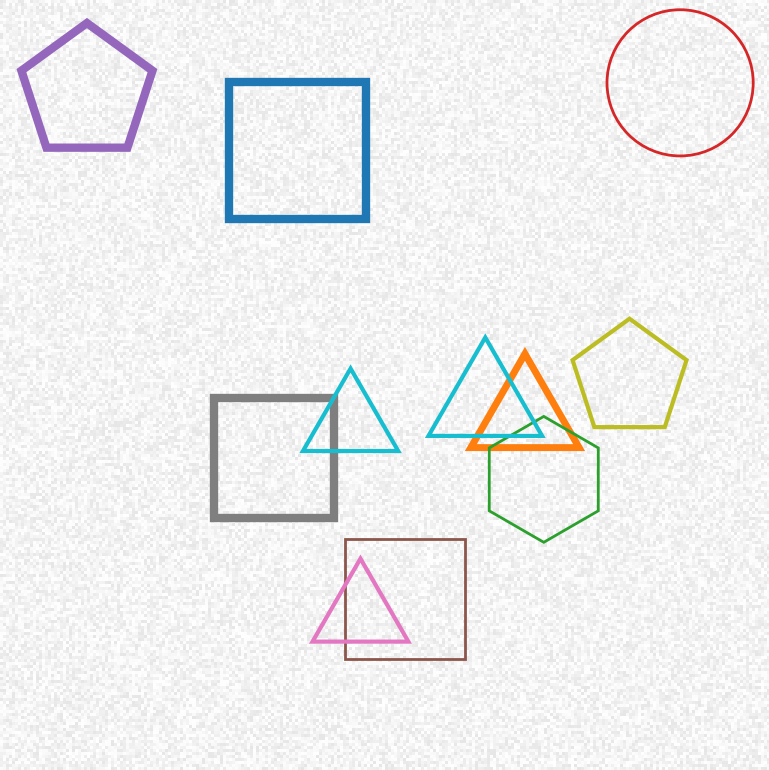[{"shape": "square", "thickness": 3, "radius": 0.44, "center": [0.387, 0.805]}, {"shape": "triangle", "thickness": 2.5, "radius": 0.41, "center": [0.682, 0.459]}, {"shape": "hexagon", "thickness": 1, "radius": 0.41, "center": [0.706, 0.377]}, {"shape": "circle", "thickness": 1, "radius": 0.47, "center": [0.883, 0.892]}, {"shape": "pentagon", "thickness": 3, "radius": 0.45, "center": [0.113, 0.881]}, {"shape": "square", "thickness": 1, "radius": 0.39, "center": [0.526, 0.222]}, {"shape": "triangle", "thickness": 1.5, "radius": 0.36, "center": [0.468, 0.203]}, {"shape": "square", "thickness": 3, "radius": 0.39, "center": [0.356, 0.405]}, {"shape": "pentagon", "thickness": 1.5, "radius": 0.39, "center": [0.818, 0.508]}, {"shape": "triangle", "thickness": 1.5, "radius": 0.36, "center": [0.455, 0.45]}, {"shape": "triangle", "thickness": 1.5, "radius": 0.43, "center": [0.63, 0.476]}]